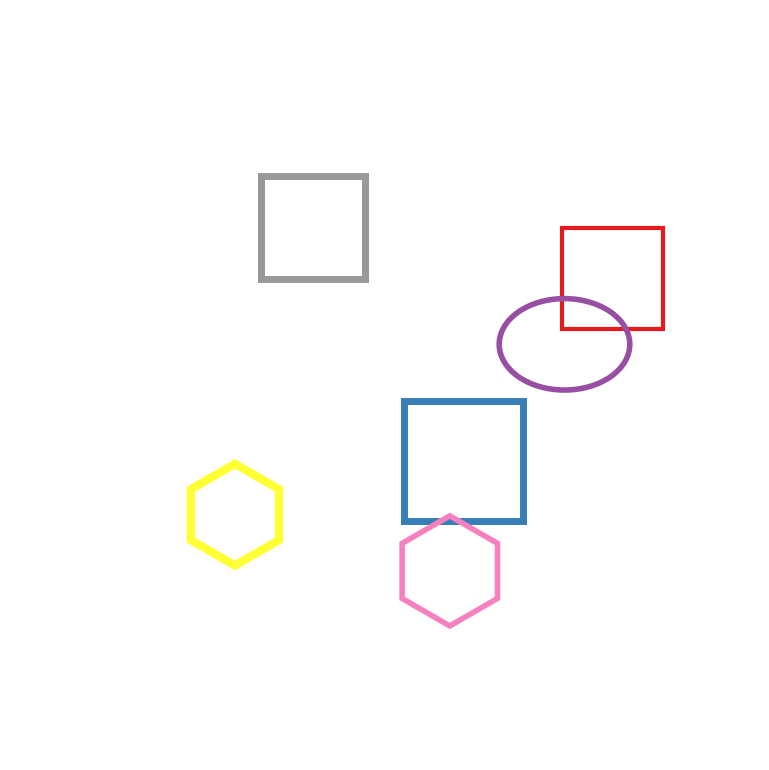[{"shape": "square", "thickness": 1.5, "radius": 0.33, "center": [0.795, 0.638]}, {"shape": "square", "thickness": 2.5, "radius": 0.39, "center": [0.602, 0.401]}, {"shape": "oval", "thickness": 2, "radius": 0.42, "center": [0.733, 0.553]}, {"shape": "hexagon", "thickness": 3, "radius": 0.33, "center": [0.305, 0.332]}, {"shape": "hexagon", "thickness": 2, "radius": 0.36, "center": [0.584, 0.259]}, {"shape": "square", "thickness": 2.5, "radius": 0.34, "center": [0.406, 0.705]}]